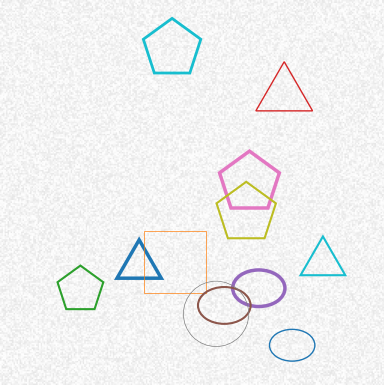[{"shape": "triangle", "thickness": 2.5, "radius": 0.33, "center": [0.361, 0.311]}, {"shape": "oval", "thickness": 1, "radius": 0.29, "center": [0.759, 0.103]}, {"shape": "square", "thickness": 0.5, "radius": 0.4, "center": [0.455, 0.32]}, {"shape": "pentagon", "thickness": 1.5, "radius": 0.31, "center": [0.209, 0.248]}, {"shape": "triangle", "thickness": 1, "radius": 0.43, "center": [0.738, 0.755]}, {"shape": "oval", "thickness": 2.5, "radius": 0.34, "center": [0.672, 0.251]}, {"shape": "oval", "thickness": 1.5, "radius": 0.34, "center": [0.583, 0.207]}, {"shape": "pentagon", "thickness": 2.5, "radius": 0.41, "center": [0.648, 0.526]}, {"shape": "circle", "thickness": 0.5, "radius": 0.42, "center": [0.561, 0.185]}, {"shape": "pentagon", "thickness": 1.5, "radius": 0.41, "center": [0.64, 0.447]}, {"shape": "triangle", "thickness": 1.5, "radius": 0.34, "center": [0.839, 0.319]}, {"shape": "pentagon", "thickness": 2, "radius": 0.39, "center": [0.447, 0.874]}]